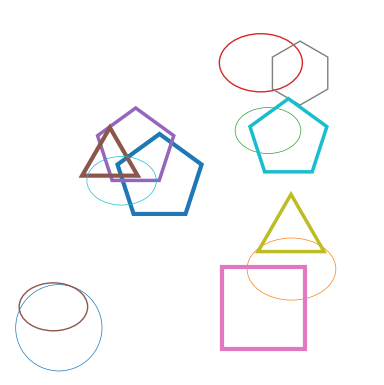[{"shape": "pentagon", "thickness": 3, "radius": 0.57, "center": [0.414, 0.537]}, {"shape": "circle", "thickness": 0.5, "radius": 0.56, "center": [0.153, 0.149]}, {"shape": "oval", "thickness": 0.5, "radius": 0.58, "center": [0.757, 0.301]}, {"shape": "oval", "thickness": 0.5, "radius": 0.43, "center": [0.696, 0.661]}, {"shape": "oval", "thickness": 1, "radius": 0.54, "center": [0.678, 0.837]}, {"shape": "pentagon", "thickness": 2.5, "radius": 0.52, "center": [0.352, 0.615]}, {"shape": "triangle", "thickness": 3, "radius": 0.42, "center": [0.285, 0.585]}, {"shape": "oval", "thickness": 1, "radius": 0.44, "center": [0.139, 0.203]}, {"shape": "square", "thickness": 3, "radius": 0.54, "center": [0.684, 0.2]}, {"shape": "hexagon", "thickness": 1, "radius": 0.42, "center": [0.779, 0.81]}, {"shape": "triangle", "thickness": 2.5, "radius": 0.5, "center": [0.756, 0.396]}, {"shape": "oval", "thickness": 0.5, "radius": 0.45, "center": [0.316, 0.53]}, {"shape": "pentagon", "thickness": 2.5, "radius": 0.53, "center": [0.749, 0.639]}]